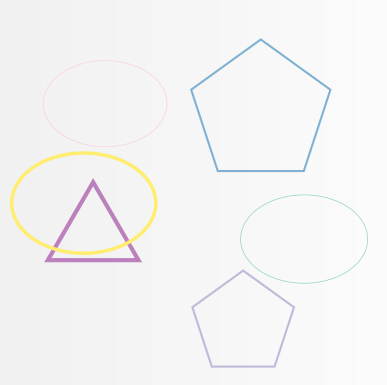[{"shape": "oval", "thickness": 0.5, "radius": 0.82, "center": [0.785, 0.379]}, {"shape": "pentagon", "thickness": 1.5, "radius": 0.69, "center": [0.628, 0.159]}, {"shape": "pentagon", "thickness": 1.5, "radius": 0.94, "center": [0.673, 0.709]}, {"shape": "oval", "thickness": 0.5, "radius": 0.8, "center": [0.271, 0.731]}, {"shape": "triangle", "thickness": 3, "radius": 0.68, "center": [0.24, 0.392]}, {"shape": "oval", "thickness": 2.5, "radius": 0.93, "center": [0.216, 0.472]}]